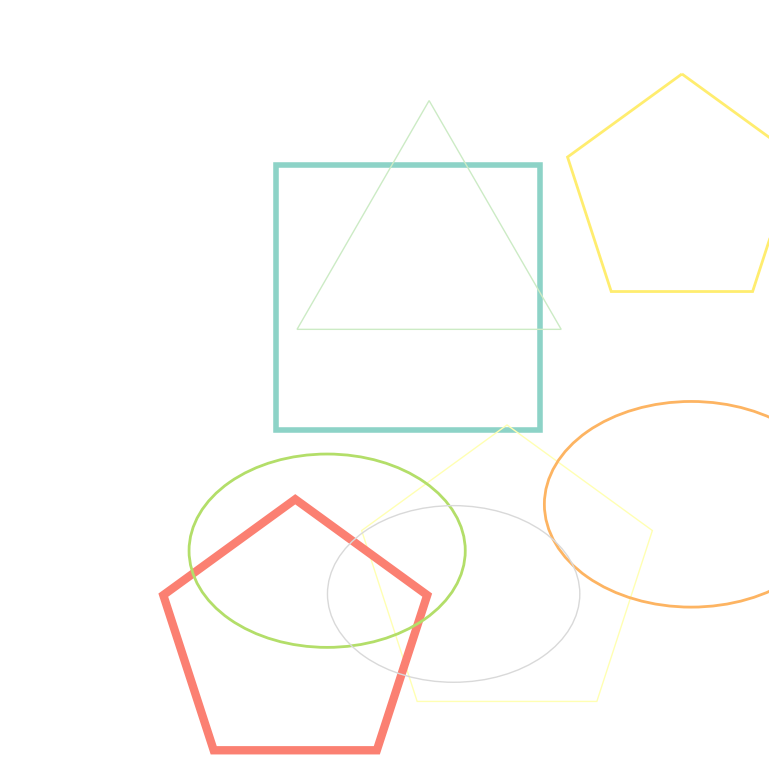[{"shape": "square", "thickness": 2, "radius": 0.86, "center": [0.53, 0.614]}, {"shape": "pentagon", "thickness": 0.5, "radius": 0.99, "center": [0.658, 0.25]}, {"shape": "pentagon", "thickness": 3, "radius": 0.9, "center": [0.383, 0.171]}, {"shape": "oval", "thickness": 1, "radius": 0.95, "center": [0.898, 0.345]}, {"shape": "oval", "thickness": 1, "radius": 0.9, "center": [0.425, 0.285]}, {"shape": "oval", "thickness": 0.5, "radius": 0.82, "center": [0.589, 0.229]}, {"shape": "triangle", "thickness": 0.5, "radius": 0.99, "center": [0.557, 0.671]}, {"shape": "pentagon", "thickness": 1, "radius": 0.78, "center": [0.886, 0.748]}]